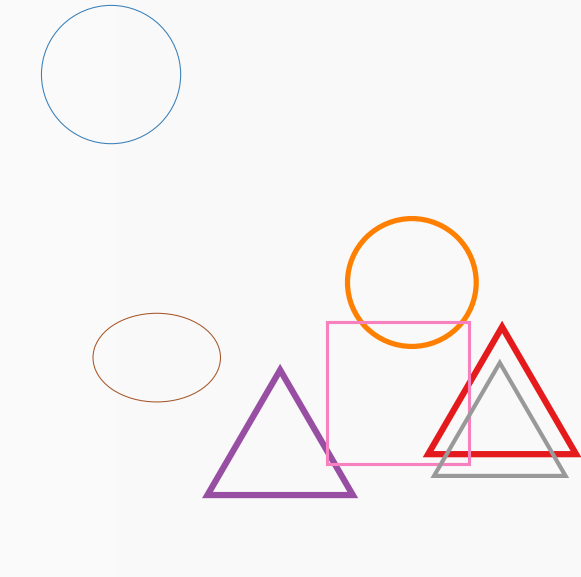[{"shape": "triangle", "thickness": 3, "radius": 0.73, "center": [0.864, 0.286]}, {"shape": "circle", "thickness": 0.5, "radius": 0.6, "center": [0.191, 0.87]}, {"shape": "triangle", "thickness": 3, "radius": 0.72, "center": [0.482, 0.214]}, {"shape": "circle", "thickness": 2.5, "radius": 0.55, "center": [0.709, 0.51]}, {"shape": "oval", "thickness": 0.5, "radius": 0.55, "center": [0.27, 0.38]}, {"shape": "square", "thickness": 1.5, "radius": 0.61, "center": [0.684, 0.318]}, {"shape": "triangle", "thickness": 2, "radius": 0.65, "center": [0.86, 0.24]}]